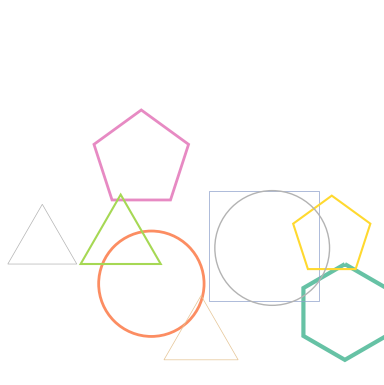[{"shape": "hexagon", "thickness": 3, "radius": 0.62, "center": [0.896, 0.19]}, {"shape": "circle", "thickness": 2, "radius": 0.68, "center": [0.393, 0.263]}, {"shape": "square", "thickness": 0.5, "radius": 0.72, "center": [0.685, 0.362]}, {"shape": "pentagon", "thickness": 2, "radius": 0.65, "center": [0.367, 0.585]}, {"shape": "triangle", "thickness": 1.5, "radius": 0.6, "center": [0.313, 0.374]}, {"shape": "pentagon", "thickness": 1.5, "radius": 0.53, "center": [0.862, 0.386]}, {"shape": "triangle", "thickness": 0.5, "radius": 0.56, "center": [0.522, 0.121]}, {"shape": "circle", "thickness": 1, "radius": 0.74, "center": [0.707, 0.356]}, {"shape": "triangle", "thickness": 0.5, "radius": 0.52, "center": [0.11, 0.366]}]